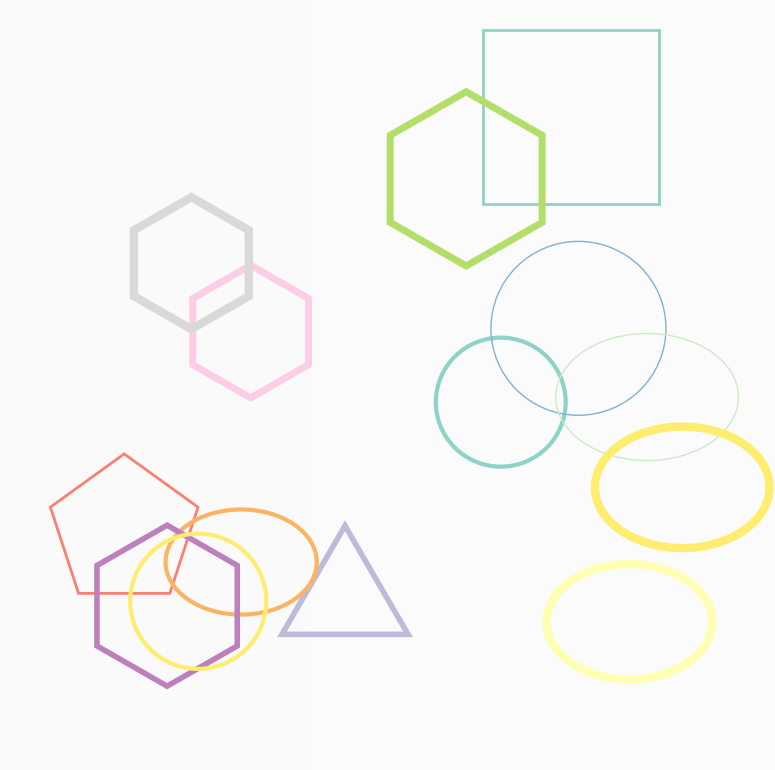[{"shape": "square", "thickness": 1, "radius": 0.57, "center": [0.737, 0.848]}, {"shape": "circle", "thickness": 1.5, "radius": 0.42, "center": [0.646, 0.478]}, {"shape": "oval", "thickness": 3, "radius": 0.53, "center": [0.812, 0.192]}, {"shape": "triangle", "thickness": 2, "radius": 0.47, "center": [0.445, 0.223]}, {"shape": "pentagon", "thickness": 1, "radius": 0.5, "center": [0.16, 0.31]}, {"shape": "circle", "thickness": 0.5, "radius": 0.56, "center": [0.746, 0.574]}, {"shape": "oval", "thickness": 1.5, "radius": 0.49, "center": [0.311, 0.27]}, {"shape": "hexagon", "thickness": 2.5, "radius": 0.57, "center": [0.602, 0.768]}, {"shape": "hexagon", "thickness": 2.5, "radius": 0.43, "center": [0.323, 0.569]}, {"shape": "hexagon", "thickness": 3, "radius": 0.43, "center": [0.247, 0.658]}, {"shape": "hexagon", "thickness": 2, "radius": 0.52, "center": [0.216, 0.213]}, {"shape": "oval", "thickness": 0.5, "radius": 0.59, "center": [0.835, 0.484]}, {"shape": "oval", "thickness": 3, "radius": 0.56, "center": [0.88, 0.367]}, {"shape": "circle", "thickness": 1.5, "radius": 0.44, "center": [0.256, 0.219]}]